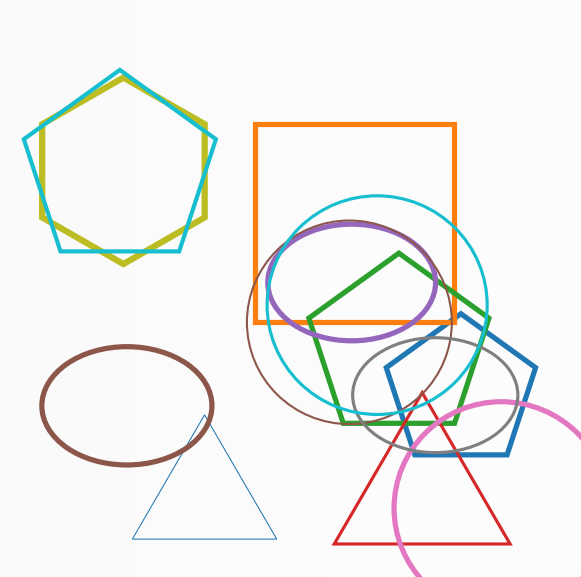[{"shape": "triangle", "thickness": 0.5, "radius": 0.72, "center": [0.352, 0.137]}, {"shape": "pentagon", "thickness": 2.5, "radius": 0.68, "center": [0.793, 0.321]}, {"shape": "square", "thickness": 2.5, "radius": 0.85, "center": [0.61, 0.613]}, {"shape": "pentagon", "thickness": 2.5, "radius": 0.81, "center": [0.686, 0.398]}, {"shape": "triangle", "thickness": 1.5, "radius": 0.87, "center": [0.726, 0.144]}, {"shape": "oval", "thickness": 2.5, "radius": 0.72, "center": [0.605, 0.51]}, {"shape": "oval", "thickness": 2.5, "radius": 0.73, "center": [0.218, 0.296]}, {"shape": "circle", "thickness": 1, "radius": 0.88, "center": [0.601, 0.441]}, {"shape": "circle", "thickness": 2.5, "radius": 0.92, "center": [0.863, 0.119]}, {"shape": "oval", "thickness": 1.5, "radius": 0.71, "center": [0.749, 0.315]}, {"shape": "hexagon", "thickness": 3, "radius": 0.81, "center": [0.212, 0.703]}, {"shape": "circle", "thickness": 1.5, "radius": 0.95, "center": [0.649, 0.471]}, {"shape": "pentagon", "thickness": 2, "radius": 0.87, "center": [0.206, 0.704]}]